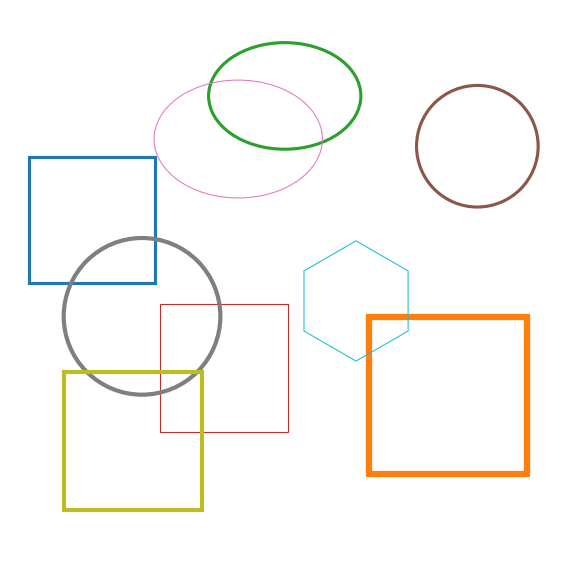[{"shape": "square", "thickness": 1.5, "radius": 0.54, "center": [0.16, 0.619]}, {"shape": "square", "thickness": 3, "radius": 0.68, "center": [0.776, 0.314]}, {"shape": "oval", "thickness": 1.5, "radius": 0.66, "center": [0.493, 0.833]}, {"shape": "square", "thickness": 0.5, "radius": 0.55, "center": [0.387, 0.361]}, {"shape": "circle", "thickness": 1.5, "radius": 0.53, "center": [0.827, 0.746]}, {"shape": "oval", "thickness": 0.5, "radius": 0.73, "center": [0.413, 0.758]}, {"shape": "circle", "thickness": 2, "radius": 0.68, "center": [0.246, 0.451]}, {"shape": "square", "thickness": 2, "radius": 0.6, "center": [0.23, 0.235]}, {"shape": "hexagon", "thickness": 0.5, "radius": 0.52, "center": [0.617, 0.478]}]